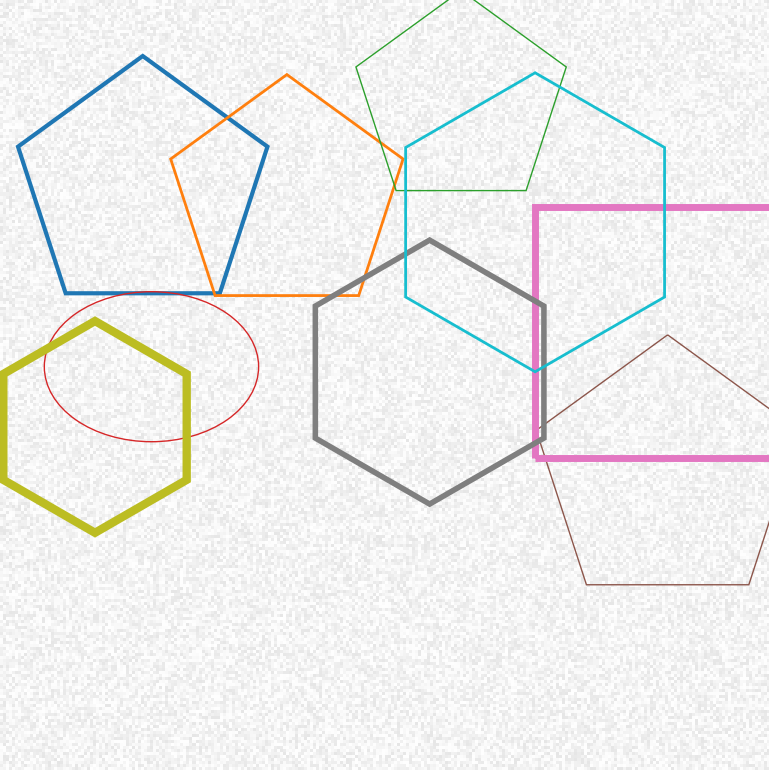[{"shape": "pentagon", "thickness": 1.5, "radius": 0.85, "center": [0.185, 0.757]}, {"shape": "pentagon", "thickness": 1, "radius": 0.79, "center": [0.373, 0.745]}, {"shape": "pentagon", "thickness": 0.5, "radius": 0.72, "center": [0.599, 0.869]}, {"shape": "oval", "thickness": 0.5, "radius": 0.7, "center": [0.197, 0.524]}, {"shape": "pentagon", "thickness": 0.5, "radius": 0.9, "center": [0.867, 0.386]}, {"shape": "square", "thickness": 2.5, "radius": 0.82, "center": [0.857, 0.568]}, {"shape": "hexagon", "thickness": 2, "radius": 0.86, "center": [0.558, 0.517]}, {"shape": "hexagon", "thickness": 3, "radius": 0.69, "center": [0.123, 0.446]}, {"shape": "hexagon", "thickness": 1, "radius": 0.97, "center": [0.695, 0.711]}]